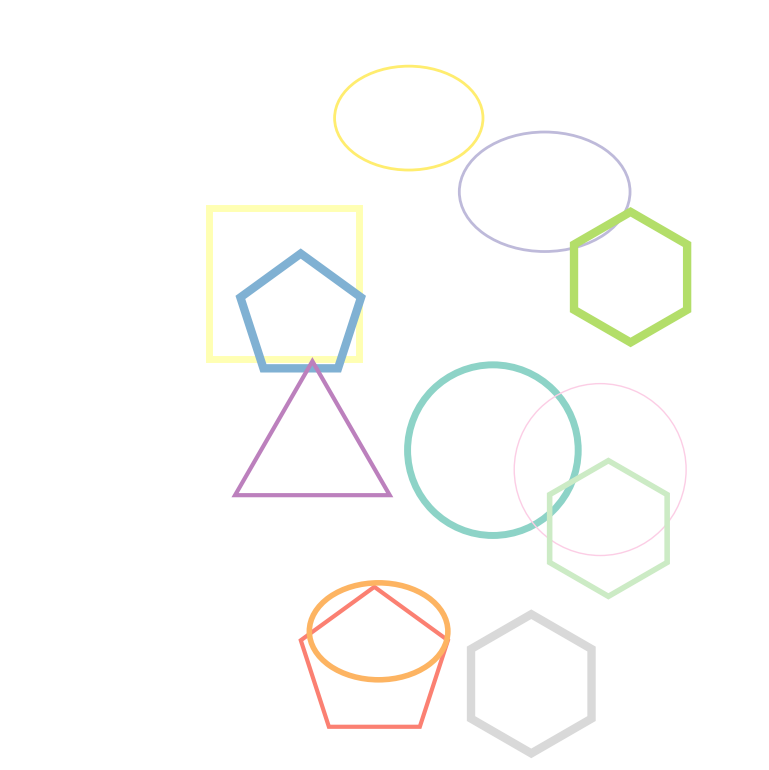[{"shape": "circle", "thickness": 2.5, "radius": 0.55, "center": [0.64, 0.415]}, {"shape": "square", "thickness": 2.5, "radius": 0.49, "center": [0.369, 0.632]}, {"shape": "oval", "thickness": 1, "radius": 0.55, "center": [0.707, 0.751]}, {"shape": "pentagon", "thickness": 1.5, "radius": 0.5, "center": [0.486, 0.137]}, {"shape": "pentagon", "thickness": 3, "radius": 0.41, "center": [0.391, 0.588]}, {"shape": "oval", "thickness": 2, "radius": 0.45, "center": [0.492, 0.18]}, {"shape": "hexagon", "thickness": 3, "radius": 0.42, "center": [0.819, 0.64]}, {"shape": "circle", "thickness": 0.5, "radius": 0.56, "center": [0.779, 0.39]}, {"shape": "hexagon", "thickness": 3, "radius": 0.45, "center": [0.69, 0.112]}, {"shape": "triangle", "thickness": 1.5, "radius": 0.58, "center": [0.406, 0.415]}, {"shape": "hexagon", "thickness": 2, "radius": 0.44, "center": [0.79, 0.314]}, {"shape": "oval", "thickness": 1, "radius": 0.48, "center": [0.531, 0.847]}]